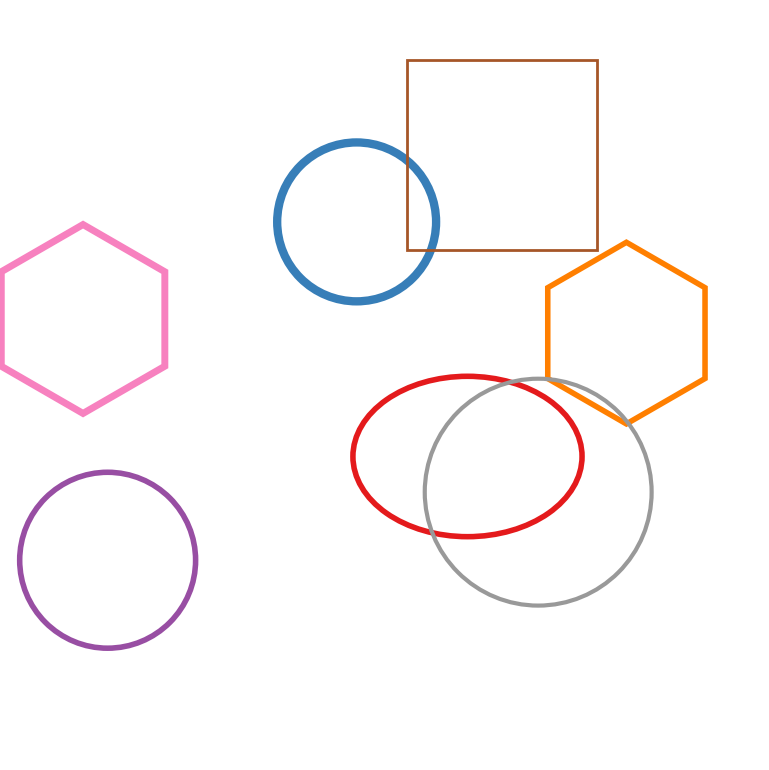[{"shape": "oval", "thickness": 2, "radius": 0.74, "center": [0.607, 0.407]}, {"shape": "circle", "thickness": 3, "radius": 0.52, "center": [0.463, 0.712]}, {"shape": "circle", "thickness": 2, "radius": 0.57, "center": [0.14, 0.272]}, {"shape": "hexagon", "thickness": 2, "radius": 0.59, "center": [0.813, 0.567]}, {"shape": "square", "thickness": 1, "radius": 0.62, "center": [0.652, 0.798]}, {"shape": "hexagon", "thickness": 2.5, "radius": 0.61, "center": [0.108, 0.586]}, {"shape": "circle", "thickness": 1.5, "radius": 0.74, "center": [0.699, 0.361]}]